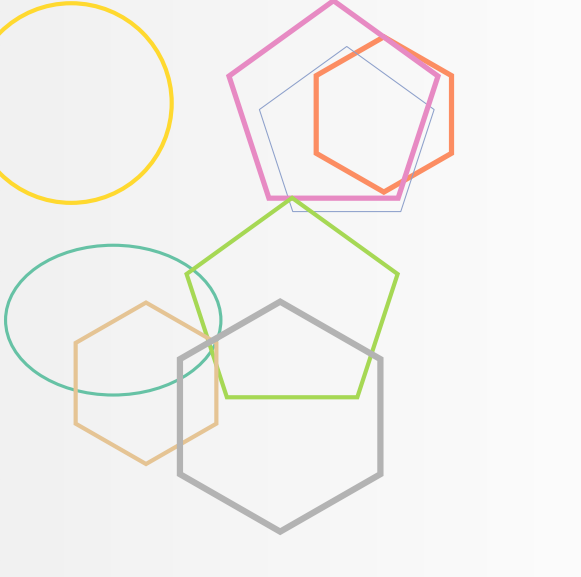[{"shape": "oval", "thickness": 1.5, "radius": 0.93, "center": [0.195, 0.445]}, {"shape": "hexagon", "thickness": 2.5, "radius": 0.67, "center": [0.66, 0.801]}, {"shape": "pentagon", "thickness": 0.5, "radius": 0.79, "center": [0.597, 0.761]}, {"shape": "pentagon", "thickness": 2.5, "radius": 0.95, "center": [0.574, 0.809]}, {"shape": "pentagon", "thickness": 2, "radius": 0.95, "center": [0.503, 0.466]}, {"shape": "circle", "thickness": 2, "radius": 0.86, "center": [0.123, 0.821]}, {"shape": "hexagon", "thickness": 2, "radius": 0.7, "center": [0.251, 0.335]}, {"shape": "hexagon", "thickness": 3, "radius": 1.0, "center": [0.482, 0.278]}]